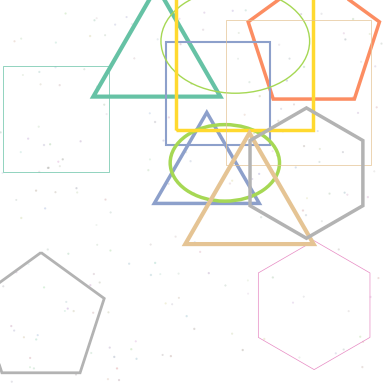[{"shape": "triangle", "thickness": 3, "radius": 0.95, "center": [0.407, 0.844]}, {"shape": "square", "thickness": 0.5, "radius": 0.69, "center": [0.146, 0.692]}, {"shape": "pentagon", "thickness": 2.5, "radius": 0.9, "center": [0.815, 0.888]}, {"shape": "square", "thickness": 1.5, "radius": 0.67, "center": [0.567, 0.757]}, {"shape": "triangle", "thickness": 2.5, "radius": 0.79, "center": [0.537, 0.55]}, {"shape": "hexagon", "thickness": 0.5, "radius": 0.84, "center": [0.816, 0.207]}, {"shape": "oval", "thickness": 2.5, "radius": 0.71, "center": [0.584, 0.577]}, {"shape": "oval", "thickness": 1, "radius": 0.97, "center": [0.611, 0.893]}, {"shape": "square", "thickness": 2.5, "radius": 0.89, "center": [0.635, 0.84]}, {"shape": "square", "thickness": 0.5, "radius": 0.94, "center": [0.777, 0.76]}, {"shape": "triangle", "thickness": 3, "radius": 0.96, "center": [0.648, 0.462]}, {"shape": "pentagon", "thickness": 2, "radius": 0.86, "center": [0.106, 0.171]}, {"shape": "hexagon", "thickness": 2.5, "radius": 0.85, "center": [0.796, 0.55]}]